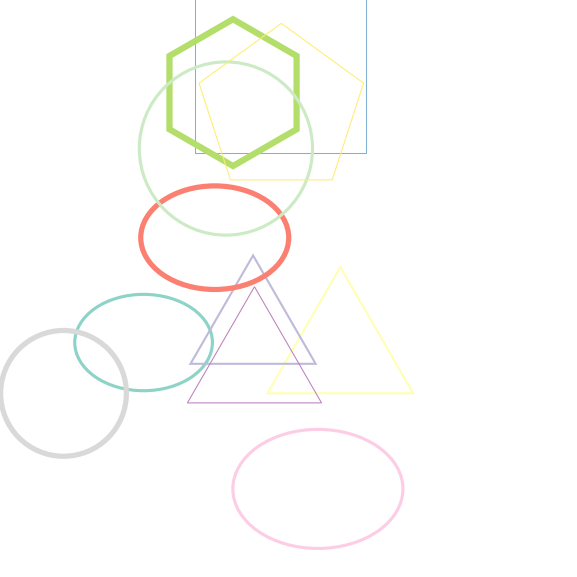[{"shape": "oval", "thickness": 1.5, "radius": 0.6, "center": [0.249, 0.406]}, {"shape": "triangle", "thickness": 1, "radius": 0.73, "center": [0.589, 0.391]}, {"shape": "triangle", "thickness": 1, "radius": 0.63, "center": [0.438, 0.432]}, {"shape": "oval", "thickness": 2.5, "radius": 0.64, "center": [0.372, 0.588]}, {"shape": "square", "thickness": 0.5, "radius": 0.74, "center": [0.486, 0.883]}, {"shape": "hexagon", "thickness": 3, "radius": 0.64, "center": [0.404, 0.839]}, {"shape": "oval", "thickness": 1.5, "radius": 0.74, "center": [0.55, 0.153]}, {"shape": "circle", "thickness": 2.5, "radius": 0.54, "center": [0.11, 0.318]}, {"shape": "triangle", "thickness": 0.5, "radius": 0.67, "center": [0.441, 0.369]}, {"shape": "circle", "thickness": 1.5, "radius": 0.75, "center": [0.391, 0.742]}, {"shape": "pentagon", "thickness": 0.5, "radius": 0.75, "center": [0.487, 0.809]}]